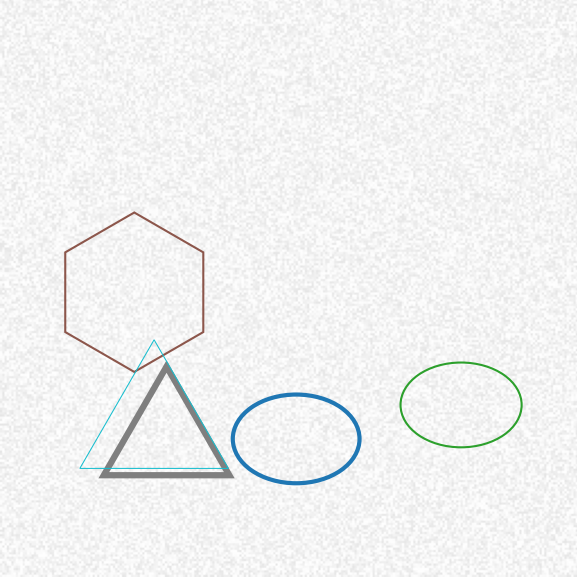[{"shape": "oval", "thickness": 2, "radius": 0.55, "center": [0.513, 0.239]}, {"shape": "oval", "thickness": 1, "radius": 0.52, "center": [0.798, 0.298]}, {"shape": "hexagon", "thickness": 1, "radius": 0.69, "center": [0.233, 0.493]}, {"shape": "triangle", "thickness": 3, "radius": 0.63, "center": [0.288, 0.239]}, {"shape": "triangle", "thickness": 0.5, "radius": 0.74, "center": [0.267, 0.262]}]